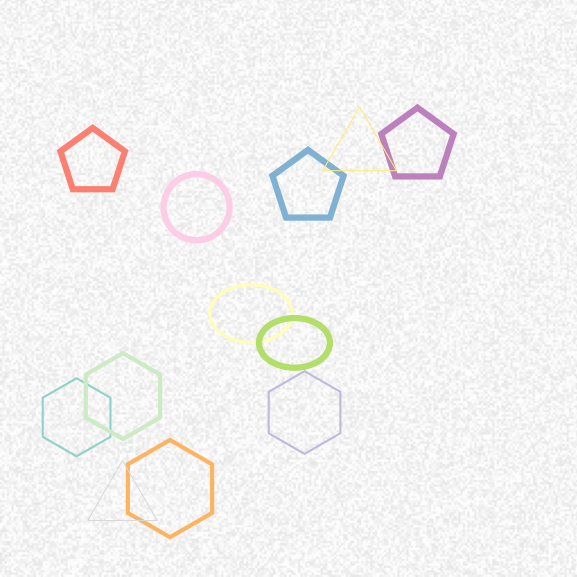[{"shape": "hexagon", "thickness": 1, "radius": 0.34, "center": [0.133, 0.277]}, {"shape": "oval", "thickness": 1.5, "radius": 0.36, "center": [0.435, 0.456]}, {"shape": "hexagon", "thickness": 1, "radius": 0.36, "center": [0.527, 0.285]}, {"shape": "pentagon", "thickness": 3, "radius": 0.29, "center": [0.161, 0.719]}, {"shape": "pentagon", "thickness": 3, "radius": 0.32, "center": [0.533, 0.675]}, {"shape": "hexagon", "thickness": 2, "radius": 0.42, "center": [0.294, 0.153]}, {"shape": "oval", "thickness": 3, "radius": 0.31, "center": [0.51, 0.405]}, {"shape": "circle", "thickness": 3, "radius": 0.29, "center": [0.34, 0.64]}, {"shape": "triangle", "thickness": 0.5, "radius": 0.35, "center": [0.212, 0.132]}, {"shape": "pentagon", "thickness": 3, "radius": 0.33, "center": [0.723, 0.747]}, {"shape": "hexagon", "thickness": 2, "radius": 0.37, "center": [0.213, 0.313]}, {"shape": "triangle", "thickness": 0.5, "radius": 0.37, "center": [0.623, 0.74]}]